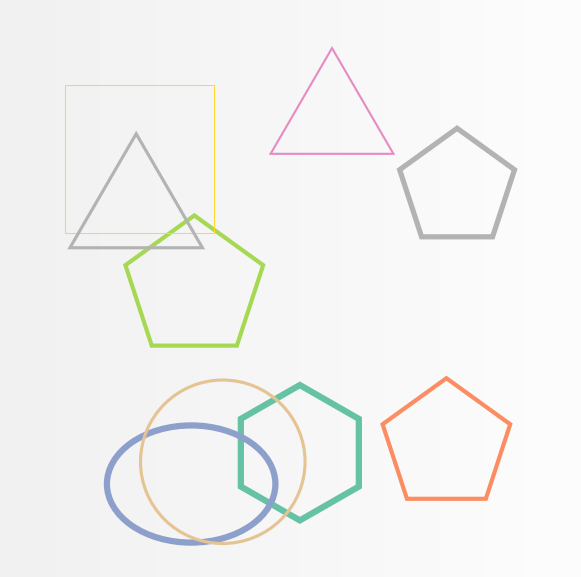[{"shape": "hexagon", "thickness": 3, "radius": 0.59, "center": [0.516, 0.215]}, {"shape": "pentagon", "thickness": 2, "radius": 0.58, "center": [0.768, 0.229]}, {"shape": "oval", "thickness": 3, "radius": 0.72, "center": [0.329, 0.161]}, {"shape": "triangle", "thickness": 1, "radius": 0.61, "center": [0.571, 0.794]}, {"shape": "pentagon", "thickness": 2, "radius": 0.62, "center": [0.334, 0.501]}, {"shape": "square", "thickness": 0.5, "radius": 0.64, "center": [0.24, 0.724]}, {"shape": "circle", "thickness": 1.5, "radius": 0.71, "center": [0.383, 0.2]}, {"shape": "triangle", "thickness": 1.5, "radius": 0.66, "center": [0.234, 0.636]}, {"shape": "pentagon", "thickness": 2.5, "radius": 0.52, "center": [0.786, 0.673]}]